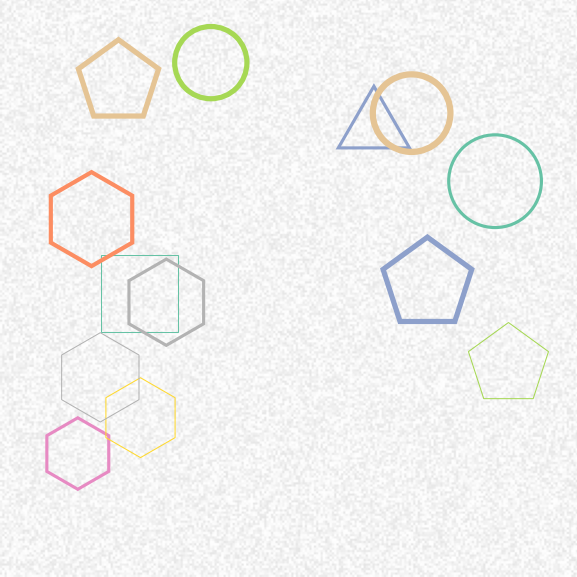[{"shape": "circle", "thickness": 1.5, "radius": 0.4, "center": [0.857, 0.685]}, {"shape": "square", "thickness": 0.5, "radius": 0.33, "center": [0.242, 0.491]}, {"shape": "hexagon", "thickness": 2, "radius": 0.41, "center": [0.158, 0.62]}, {"shape": "triangle", "thickness": 1.5, "radius": 0.36, "center": [0.647, 0.779]}, {"shape": "pentagon", "thickness": 2.5, "radius": 0.4, "center": [0.74, 0.508]}, {"shape": "hexagon", "thickness": 1.5, "radius": 0.31, "center": [0.135, 0.214]}, {"shape": "circle", "thickness": 2.5, "radius": 0.31, "center": [0.365, 0.891]}, {"shape": "pentagon", "thickness": 0.5, "radius": 0.36, "center": [0.88, 0.368]}, {"shape": "hexagon", "thickness": 0.5, "radius": 0.35, "center": [0.243, 0.276]}, {"shape": "circle", "thickness": 3, "radius": 0.34, "center": [0.713, 0.803]}, {"shape": "pentagon", "thickness": 2.5, "radius": 0.37, "center": [0.205, 0.857]}, {"shape": "hexagon", "thickness": 0.5, "radius": 0.39, "center": [0.174, 0.346]}, {"shape": "hexagon", "thickness": 1.5, "radius": 0.37, "center": [0.288, 0.476]}]